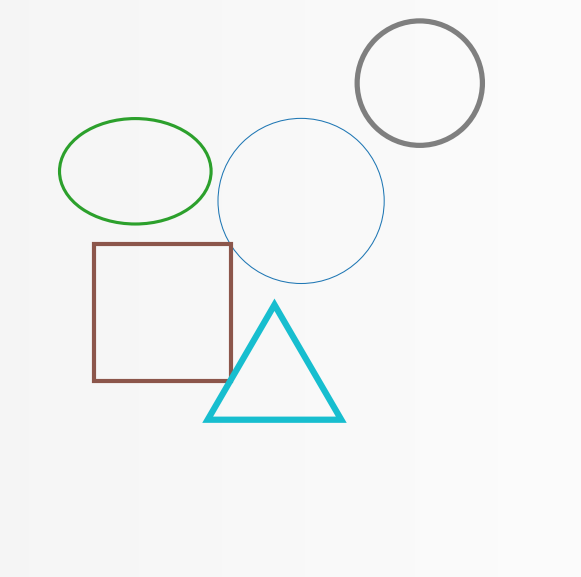[{"shape": "circle", "thickness": 0.5, "radius": 0.71, "center": [0.518, 0.651]}, {"shape": "oval", "thickness": 1.5, "radius": 0.65, "center": [0.233, 0.703]}, {"shape": "square", "thickness": 2, "radius": 0.59, "center": [0.28, 0.457]}, {"shape": "circle", "thickness": 2.5, "radius": 0.54, "center": [0.722, 0.855]}, {"shape": "triangle", "thickness": 3, "radius": 0.66, "center": [0.472, 0.339]}]